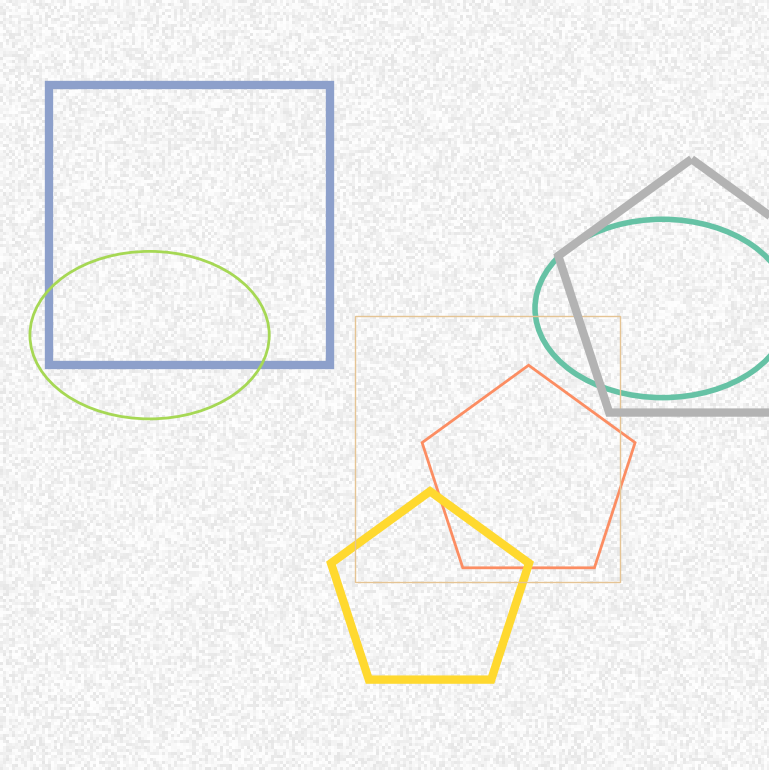[{"shape": "oval", "thickness": 2, "radius": 0.83, "center": [0.86, 0.599]}, {"shape": "pentagon", "thickness": 1, "radius": 0.73, "center": [0.686, 0.38]}, {"shape": "square", "thickness": 3, "radius": 0.91, "center": [0.246, 0.708]}, {"shape": "oval", "thickness": 1, "radius": 0.78, "center": [0.194, 0.565]}, {"shape": "pentagon", "thickness": 3, "radius": 0.68, "center": [0.558, 0.227]}, {"shape": "square", "thickness": 0.5, "radius": 0.86, "center": [0.633, 0.417]}, {"shape": "pentagon", "thickness": 3, "radius": 0.91, "center": [0.898, 0.611]}]